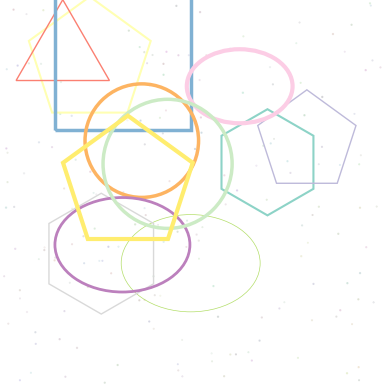[{"shape": "hexagon", "thickness": 1.5, "radius": 0.69, "center": [0.695, 0.578]}, {"shape": "pentagon", "thickness": 1.5, "radius": 0.83, "center": [0.233, 0.842]}, {"shape": "pentagon", "thickness": 1, "radius": 0.67, "center": [0.797, 0.632]}, {"shape": "triangle", "thickness": 1, "radius": 0.7, "center": [0.163, 0.861]}, {"shape": "square", "thickness": 2.5, "radius": 0.88, "center": [0.32, 0.838]}, {"shape": "circle", "thickness": 2.5, "radius": 0.74, "center": [0.368, 0.635]}, {"shape": "oval", "thickness": 0.5, "radius": 0.9, "center": [0.495, 0.316]}, {"shape": "oval", "thickness": 3, "radius": 0.69, "center": [0.623, 0.776]}, {"shape": "hexagon", "thickness": 1, "radius": 0.78, "center": [0.263, 0.341]}, {"shape": "oval", "thickness": 2, "radius": 0.88, "center": [0.318, 0.364]}, {"shape": "circle", "thickness": 2.5, "radius": 0.84, "center": [0.435, 0.574]}, {"shape": "pentagon", "thickness": 3, "radius": 0.89, "center": [0.332, 0.522]}]